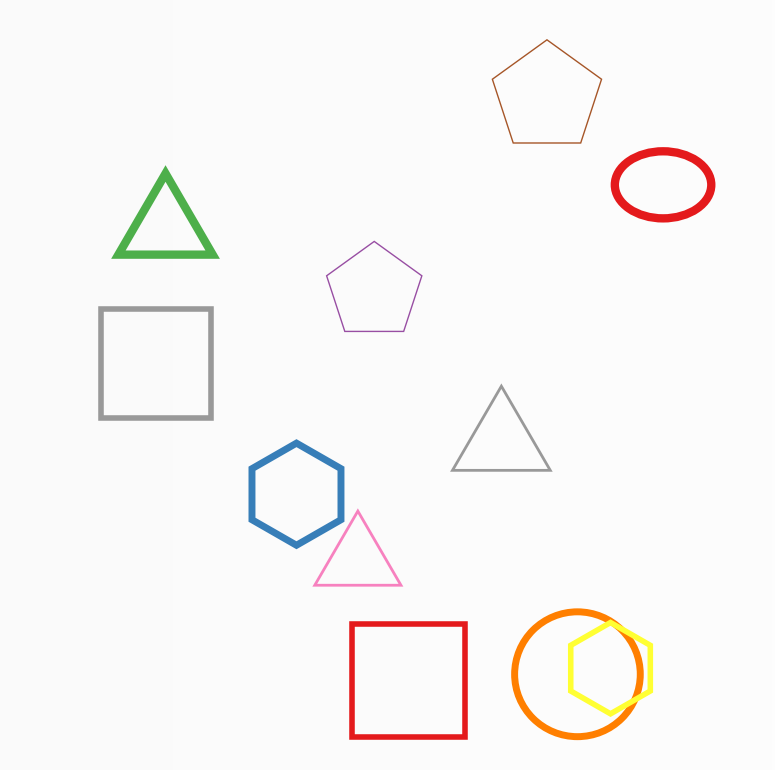[{"shape": "square", "thickness": 2, "radius": 0.37, "center": [0.527, 0.116]}, {"shape": "oval", "thickness": 3, "radius": 0.31, "center": [0.856, 0.76]}, {"shape": "hexagon", "thickness": 2.5, "radius": 0.33, "center": [0.383, 0.358]}, {"shape": "triangle", "thickness": 3, "radius": 0.35, "center": [0.214, 0.704]}, {"shape": "pentagon", "thickness": 0.5, "radius": 0.32, "center": [0.483, 0.622]}, {"shape": "circle", "thickness": 2.5, "radius": 0.41, "center": [0.745, 0.124]}, {"shape": "hexagon", "thickness": 2, "radius": 0.3, "center": [0.788, 0.132]}, {"shape": "pentagon", "thickness": 0.5, "radius": 0.37, "center": [0.706, 0.874]}, {"shape": "triangle", "thickness": 1, "radius": 0.32, "center": [0.462, 0.272]}, {"shape": "square", "thickness": 2, "radius": 0.35, "center": [0.201, 0.528]}, {"shape": "triangle", "thickness": 1, "radius": 0.36, "center": [0.647, 0.426]}]